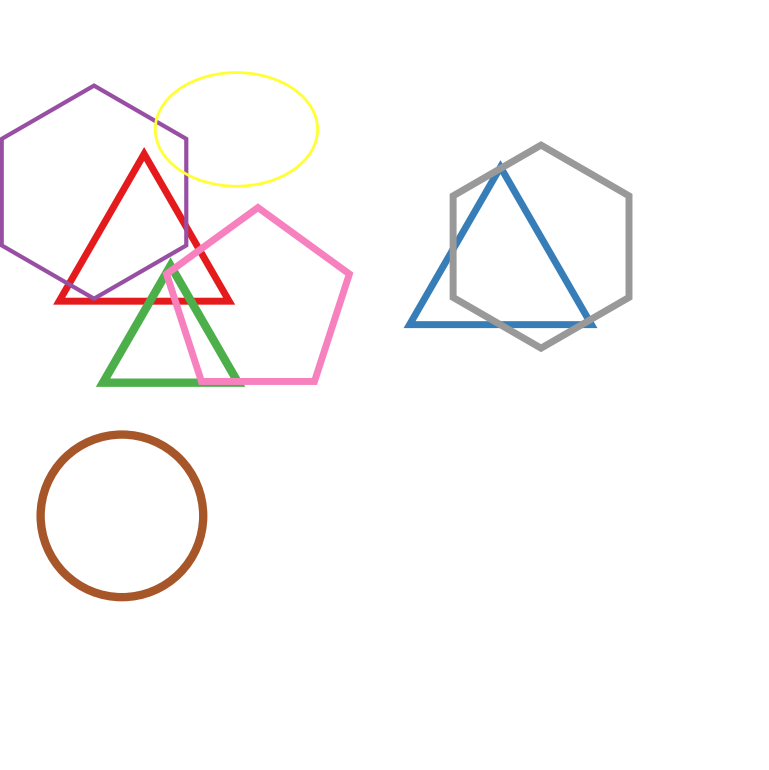[{"shape": "triangle", "thickness": 2.5, "radius": 0.64, "center": [0.187, 0.673]}, {"shape": "triangle", "thickness": 2.5, "radius": 0.68, "center": [0.65, 0.647]}, {"shape": "triangle", "thickness": 3, "radius": 0.51, "center": [0.222, 0.554]}, {"shape": "hexagon", "thickness": 1.5, "radius": 0.69, "center": [0.122, 0.75]}, {"shape": "oval", "thickness": 1, "radius": 0.53, "center": [0.307, 0.832]}, {"shape": "circle", "thickness": 3, "radius": 0.53, "center": [0.158, 0.33]}, {"shape": "pentagon", "thickness": 2.5, "radius": 0.62, "center": [0.335, 0.606]}, {"shape": "hexagon", "thickness": 2.5, "radius": 0.66, "center": [0.703, 0.68]}]